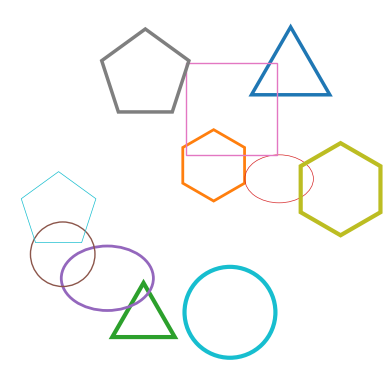[{"shape": "triangle", "thickness": 2.5, "radius": 0.59, "center": [0.755, 0.813]}, {"shape": "hexagon", "thickness": 2, "radius": 0.46, "center": [0.555, 0.571]}, {"shape": "triangle", "thickness": 3, "radius": 0.47, "center": [0.373, 0.171]}, {"shape": "oval", "thickness": 0.5, "radius": 0.45, "center": [0.725, 0.536]}, {"shape": "oval", "thickness": 2, "radius": 0.6, "center": [0.279, 0.277]}, {"shape": "circle", "thickness": 1, "radius": 0.42, "center": [0.163, 0.34]}, {"shape": "square", "thickness": 1, "radius": 0.59, "center": [0.601, 0.717]}, {"shape": "pentagon", "thickness": 2.5, "radius": 0.6, "center": [0.377, 0.806]}, {"shape": "hexagon", "thickness": 3, "radius": 0.6, "center": [0.885, 0.509]}, {"shape": "circle", "thickness": 3, "radius": 0.59, "center": [0.597, 0.189]}, {"shape": "pentagon", "thickness": 0.5, "radius": 0.51, "center": [0.152, 0.452]}]